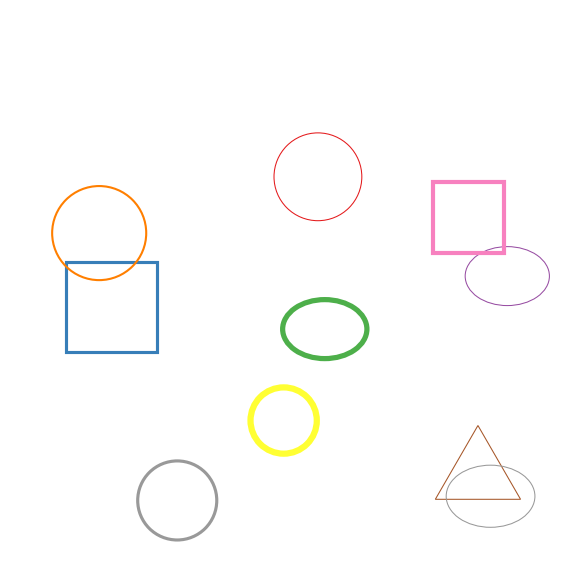[{"shape": "circle", "thickness": 0.5, "radius": 0.38, "center": [0.551, 0.693]}, {"shape": "square", "thickness": 1.5, "radius": 0.39, "center": [0.193, 0.467]}, {"shape": "oval", "thickness": 2.5, "radius": 0.36, "center": [0.562, 0.429]}, {"shape": "oval", "thickness": 0.5, "radius": 0.36, "center": [0.878, 0.521]}, {"shape": "circle", "thickness": 1, "radius": 0.41, "center": [0.172, 0.596]}, {"shape": "circle", "thickness": 3, "radius": 0.29, "center": [0.491, 0.271]}, {"shape": "triangle", "thickness": 0.5, "radius": 0.43, "center": [0.828, 0.177]}, {"shape": "square", "thickness": 2, "radius": 0.31, "center": [0.811, 0.622]}, {"shape": "oval", "thickness": 0.5, "radius": 0.38, "center": [0.849, 0.14]}, {"shape": "circle", "thickness": 1.5, "radius": 0.34, "center": [0.307, 0.133]}]